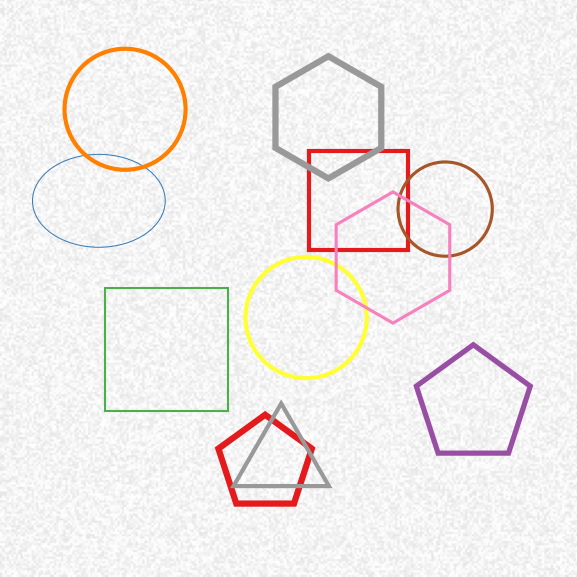[{"shape": "square", "thickness": 2, "radius": 0.43, "center": [0.62, 0.652]}, {"shape": "pentagon", "thickness": 3, "radius": 0.43, "center": [0.459, 0.196]}, {"shape": "oval", "thickness": 0.5, "radius": 0.57, "center": [0.171, 0.651]}, {"shape": "square", "thickness": 1, "radius": 0.53, "center": [0.288, 0.394]}, {"shape": "pentagon", "thickness": 2.5, "radius": 0.52, "center": [0.82, 0.298]}, {"shape": "circle", "thickness": 2, "radius": 0.52, "center": [0.217, 0.81]}, {"shape": "circle", "thickness": 2, "radius": 0.53, "center": [0.53, 0.449]}, {"shape": "circle", "thickness": 1.5, "radius": 0.41, "center": [0.771, 0.637]}, {"shape": "hexagon", "thickness": 1.5, "radius": 0.57, "center": [0.68, 0.553]}, {"shape": "triangle", "thickness": 2, "radius": 0.48, "center": [0.487, 0.205]}, {"shape": "hexagon", "thickness": 3, "radius": 0.53, "center": [0.569, 0.796]}]